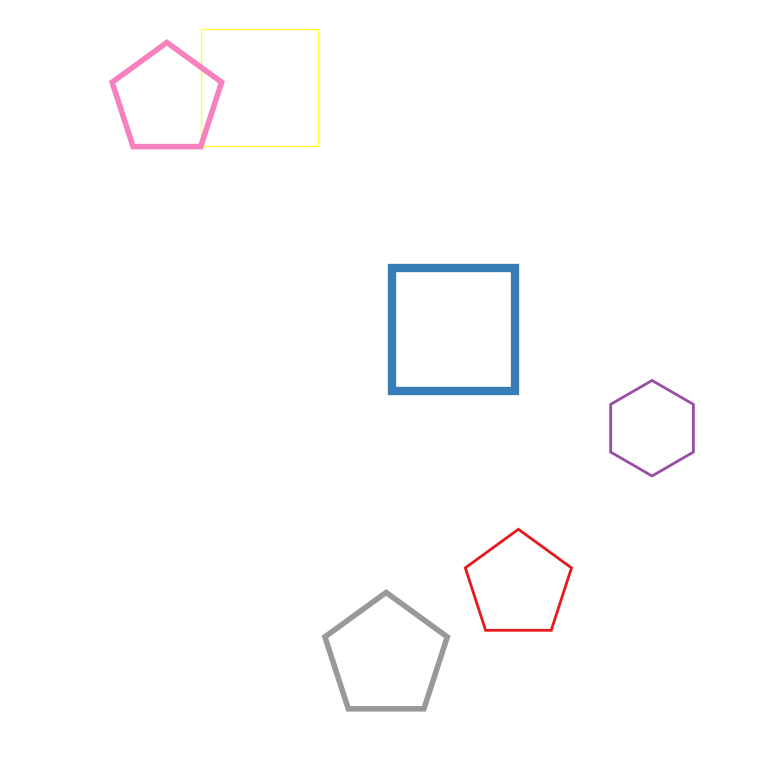[{"shape": "pentagon", "thickness": 1, "radius": 0.36, "center": [0.673, 0.24]}, {"shape": "square", "thickness": 3, "radius": 0.4, "center": [0.588, 0.572]}, {"shape": "hexagon", "thickness": 1, "radius": 0.31, "center": [0.847, 0.444]}, {"shape": "square", "thickness": 0.5, "radius": 0.38, "center": [0.337, 0.886]}, {"shape": "pentagon", "thickness": 2, "radius": 0.37, "center": [0.217, 0.87]}, {"shape": "pentagon", "thickness": 2, "radius": 0.42, "center": [0.501, 0.147]}]